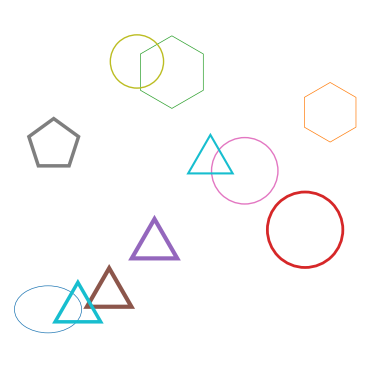[{"shape": "oval", "thickness": 0.5, "radius": 0.44, "center": [0.125, 0.197]}, {"shape": "hexagon", "thickness": 0.5, "radius": 0.39, "center": [0.858, 0.708]}, {"shape": "hexagon", "thickness": 0.5, "radius": 0.47, "center": [0.446, 0.813]}, {"shape": "circle", "thickness": 2, "radius": 0.49, "center": [0.792, 0.403]}, {"shape": "triangle", "thickness": 3, "radius": 0.34, "center": [0.401, 0.363]}, {"shape": "triangle", "thickness": 3, "radius": 0.33, "center": [0.284, 0.237]}, {"shape": "circle", "thickness": 1, "radius": 0.43, "center": [0.636, 0.556]}, {"shape": "pentagon", "thickness": 2.5, "radius": 0.34, "center": [0.14, 0.624]}, {"shape": "circle", "thickness": 1, "radius": 0.35, "center": [0.356, 0.84]}, {"shape": "triangle", "thickness": 1.5, "radius": 0.33, "center": [0.547, 0.583]}, {"shape": "triangle", "thickness": 2.5, "radius": 0.34, "center": [0.202, 0.198]}]